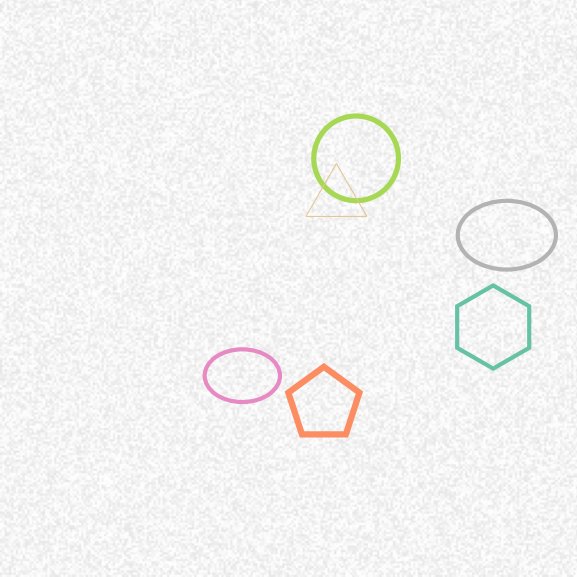[{"shape": "hexagon", "thickness": 2, "radius": 0.36, "center": [0.854, 0.433]}, {"shape": "pentagon", "thickness": 3, "radius": 0.32, "center": [0.561, 0.299]}, {"shape": "oval", "thickness": 2, "radius": 0.33, "center": [0.42, 0.349]}, {"shape": "circle", "thickness": 2.5, "radius": 0.37, "center": [0.617, 0.725]}, {"shape": "triangle", "thickness": 0.5, "radius": 0.3, "center": [0.583, 0.655]}, {"shape": "oval", "thickness": 2, "radius": 0.42, "center": [0.878, 0.592]}]